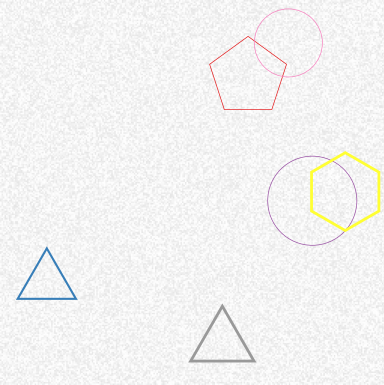[{"shape": "pentagon", "thickness": 0.5, "radius": 0.53, "center": [0.644, 0.801]}, {"shape": "triangle", "thickness": 1.5, "radius": 0.44, "center": [0.122, 0.267]}, {"shape": "circle", "thickness": 0.5, "radius": 0.58, "center": [0.811, 0.479]}, {"shape": "hexagon", "thickness": 2, "radius": 0.51, "center": [0.897, 0.502]}, {"shape": "circle", "thickness": 0.5, "radius": 0.44, "center": [0.749, 0.888]}, {"shape": "triangle", "thickness": 2, "radius": 0.47, "center": [0.578, 0.11]}]